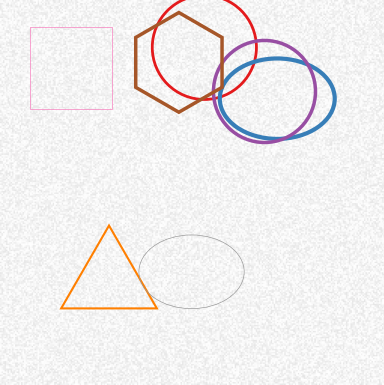[{"shape": "circle", "thickness": 2, "radius": 0.68, "center": [0.531, 0.877]}, {"shape": "oval", "thickness": 3, "radius": 0.75, "center": [0.72, 0.744]}, {"shape": "circle", "thickness": 2.5, "radius": 0.66, "center": [0.687, 0.762]}, {"shape": "triangle", "thickness": 1.5, "radius": 0.72, "center": [0.283, 0.271]}, {"shape": "hexagon", "thickness": 2.5, "radius": 0.65, "center": [0.465, 0.838]}, {"shape": "square", "thickness": 0.5, "radius": 0.53, "center": [0.185, 0.823]}, {"shape": "oval", "thickness": 0.5, "radius": 0.68, "center": [0.498, 0.294]}]